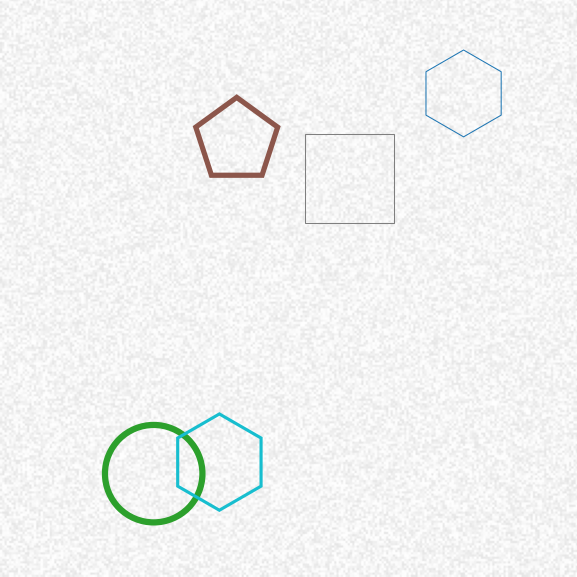[{"shape": "hexagon", "thickness": 0.5, "radius": 0.38, "center": [0.803, 0.837]}, {"shape": "circle", "thickness": 3, "radius": 0.42, "center": [0.266, 0.179]}, {"shape": "pentagon", "thickness": 2.5, "radius": 0.37, "center": [0.41, 0.756]}, {"shape": "square", "thickness": 0.5, "radius": 0.38, "center": [0.605, 0.69]}, {"shape": "hexagon", "thickness": 1.5, "radius": 0.42, "center": [0.38, 0.199]}]